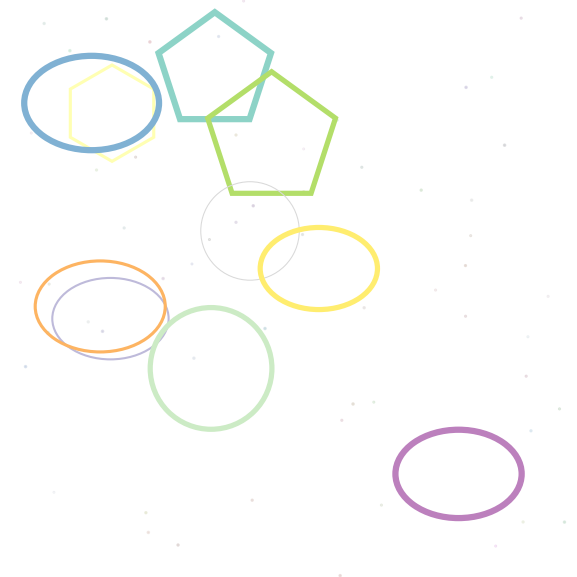[{"shape": "pentagon", "thickness": 3, "radius": 0.51, "center": [0.372, 0.876]}, {"shape": "hexagon", "thickness": 1.5, "radius": 0.42, "center": [0.194, 0.803]}, {"shape": "oval", "thickness": 1, "radius": 0.5, "center": [0.191, 0.447]}, {"shape": "oval", "thickness": 3, "radius": 0.58, "center": [0.159, 0.821]}, {"shape": "oval", "thickness": 1.5, "radius": 0.56, "center": [0.174, 0.469]}, {"shape": "pentagon", "thickness": 2.5, "radius": 0.58, "center": [0.47, 0.759]}, {"shape": "circle", "thickness": 0.5, "radius": 0.43, "center": [0.433, 0.599]}, {"shape": "oval", "thickness": 3, "radius": 0.55, "center": [0.794, 0.179]}, {"shape": "circle", "thickness": 2.5, "radius": 0.53, "center": [0.365, 0.361]}, {"shape": "oval", "thickness": 2.5, "radius": 0.51, "center": [0.552, 0.534]}]